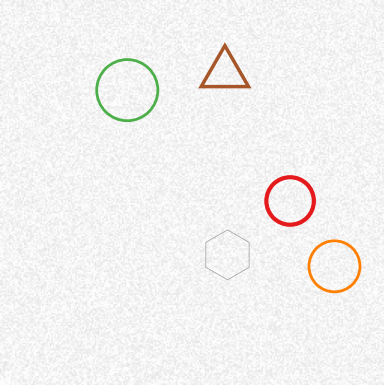[{"shape": "circle", "thickness": 3, "radius": 0.31, "center": [0.754, 0.478]}, {"shape": "circle", "thickness": 2, "radius": 0.4, "center": [0.331, 0.766]}, {"shape": "circle", "thickness": 2, "radius": 0.33, "center": [0.869, 0.308]}, {"shape": "triangle", "thickness": 2.5, "radius": 0.35, "center": [0.584, 0.81]}, {"shape": "hexagon", "thickness": 0.5, "radius": 0.32, "center": [0.591, 0.338]}]